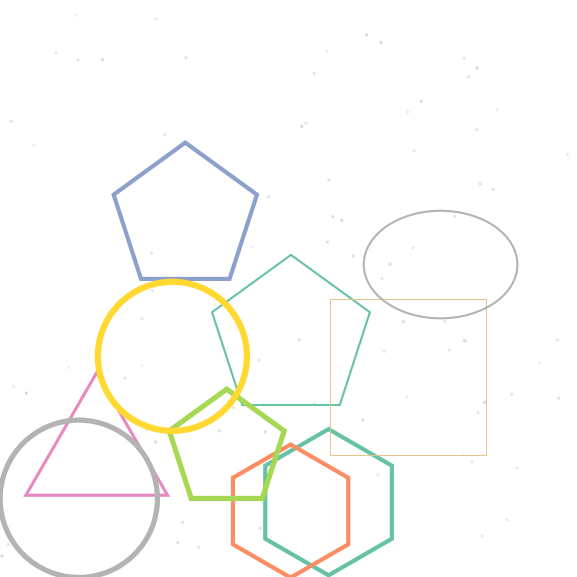[{"shape": "hexagon", "thickness": 2, "radius": 0.63, "center": [0.569, 0.13]}, {"shape": "pentagon", "thickness": 1, "radius": 0.72, "center": [0.504, 0.414]}, {"shape": "hexagon", "thickness": 2, "radius": 0.58, "center": [0.503, 0.114]}, {"shape": "pentagon", "thickness": 2, "radius": 0.65, "center": [0.321, 0.622]}, {"shape": "triangle", "thickness": 1.5, "radius": 0.71, "center": [0.167, 0.212]}, {"shape": "pentagon", "thickness": 2.5, "radius": 0.52, "center": [0.393, 0.221]}, {"shape": "circle", "thickness": 3, "radius": 0.65, "center": [0.299, 0.382]}, {"shape": "square", "thickness": 0.5, "radius": 0.68, "center": [0.707, 0.346]}, {"shape": "oval", "thickness": 1, "radius": 0.67, "center": [0.763, 0.541]}, {"shape": "circle", "thickness": 2.5, "radius": 0.68, "center": [0.136, 0.135]}]